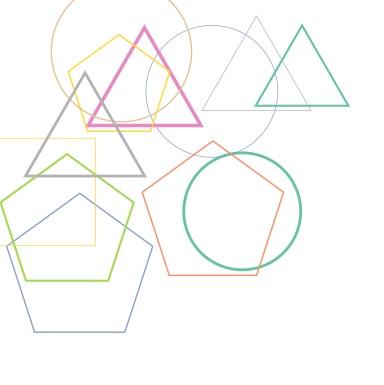[{"shape": "triangle", "thickness": 1.5, "radius": 0.69, "center": [0.785, 0.795]}, {"shape": "circle", "thickness": 2, "radius": 0.76, "center": [0.629, 0.451]}, {"shape": "pentagon", "thickness": 1, "radius": 0.96, "center": [0.553, 0.441]}, {"shape": "circle", "thickness": 0.5, "radius": 0.86, "center": [0.55, 0.763]}, {"shape": "pentagon", "thickness": 1, "radius": 1.0, "center": [0.207, 0.299]}, {"shape": "triangle", "thickness": 2.5, "radius": 0.85, "center": [0.375, 0.759]}, {"shape": "pentagon", "thickness": 1.5, "radius": 0.91, "center": [0.174, 0.418]}, {"shape": "pentagon", "thickness": 1, "radius": 0.69, "center": [0.309, 0.771]}, {"shape": "square", "thickness": 0.5, "radius": 0.7, "center": [0.108, 0.503]}, {"shape": "circle", "thickness": 1, "radius": 0.91, "center": [0.315, 0.866]}, {"shape": "triangle", "thickness": 0.5, "radius": 0.82, "center": [0.666, 0.795]}, {"shape": "triangle", "thickness": 2, "radius": 0.89, "center": [0.221, 0.632]}]